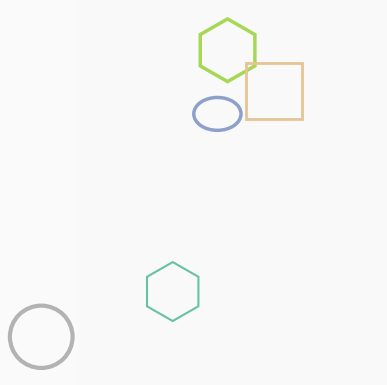[{"shape": "hexagon", "thickness": 1.5, "radius": 0.38, "center": [0.446, 0.243]}, {"shape": "oval", "thickness": 2.5, "radius": 0.3, "center": [0.561, 0.704]}, {"shape": "hexagon", "thickness": 2.5, "radius": 0.41, "center": [0.587, 0.869]}, {"shape": "square", "thickness": 2, "radius": 0.36, "center": [0.706, 0.765]}, {"shape": "circle", "thickness": 3, "radius": 0.4, "center": [0.106, 0.125]}]